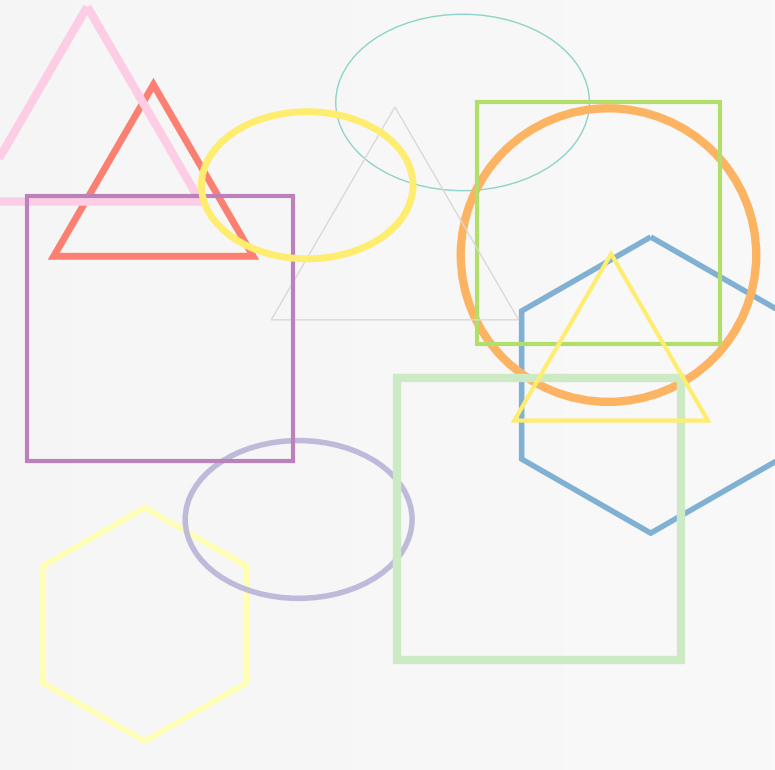[{"shape": "oval", "thickness": 0.5, "radius": 0.82, "center": [0.597, 0.867]}, {"shape": "hexagon", "thickness": 2, "radius": 0.76, "center": [0.187, 0.189]}, {"shape": "oval", "thickness": 2, "radius": 0.73, "center": [0.385, 0.325]}, {"shape": "triangle", "thickness": 2.5, "radius": 0.74, "center": [0.198, 0.741]}, {"shape": "hexagon", "thickness": 2, "radius": 0.96, "center": [0.84, 0.5]}, {"shape": "circle", "thickness": 3, "radius": 0.95, "center": [0.785, 0.669]}, {"shape": "square", "thickness": 1.5, "radius": 0.78, "center": [0.772, 0.71]}, {"shape": "triangle", "thickness": 3, "radius": 0.84, "center": [0.113, 0.823]}, {"shape": "triangle", "thickness": 0.5, "radius": 0.92, "center": [0.51, 0.677]}, {"shape": "square", "thickness": 1.5, "radius": 0.86, "center": [0.206, 0.573]}, {"shape": "square", "thickness": 3, "radius": 0.92, "center": [0.696, 0.326]}, {"shape": "triangle", "thickness": 1.5, "radius": 0.72, "center": [0.789, 0.526]}, {"shape": "oval", "thickness": 2.5, "radius": 0.68, "center": [0.396, 0.759]}]